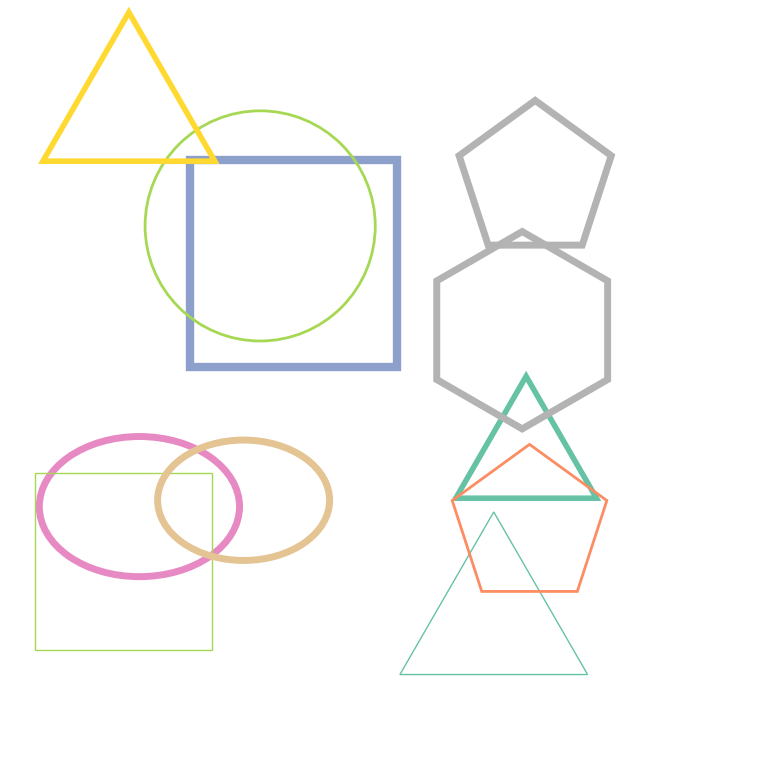[{"shape": "triangle", "thickness": 2, "radius": 0.53, "center": [0.683, 0.406]}, {"shape": "triangle", "thickness": 0.5, "radius": 0.7, "center": [0.641, 0.194]}, {"shape": "pentagon", "thickness": 1, "radius": 0.53, "center": [0.688, 0.317]}, {"shape": "square", "thickness": 3, "radius": 0.67, "center": [0.381, 0.658]}, {"shape": "oval", "thickness": 2.5, "radius": 0.65, "center": [0.181, 0.342]}, {"shape": "circle", "thickness": 1, "radius": 0.75, "center": [0.338, 0.707]}, {"shape": "square", "thickness": 0.5, "radius": 0.58, "center": [0.161, 0.27]}, {"shape": "triangle", "thickness": 2, "radius": 0.64, "center": [0.167, 0.855]}, {"shape": "oval", "thickness": 2.5, "radius": 0.56, "center": [0.316, 0.35]}, {"shape": "hexagon", "thickness": 2.5, "radius": 0.64, "center": [0.678, 0.571]}, {"shape": "pentagon", "thickness": 2.5, "radius": 0.52, "center": [0.695, 0.766]}]